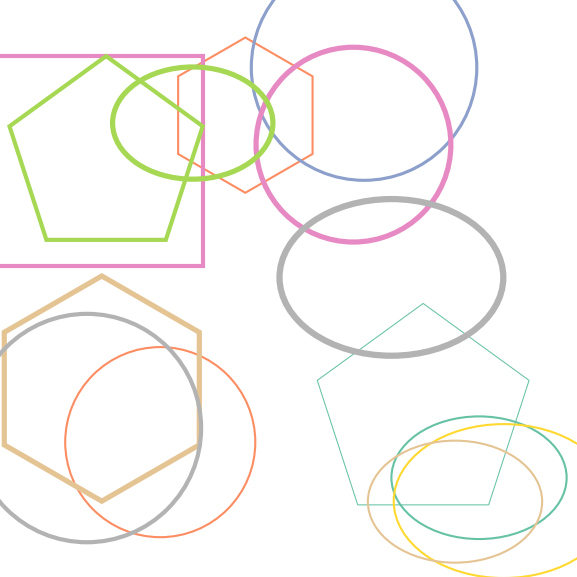[{"shape": "pentagon", "thickness": 0.5, "radius": 0.96, "center": [0.733, 0.281]}, {"shape": "oval", "thickness": 1, "radius": 0.76, "center": [0.829, 0.172]}, {"shape": "circle", "thickness": 1, "radius": 0.82, "center": [0.277, 0.234]}, {"shape": "hexagon", "thickness": 1, "radius": 0.67, "center": [0.425, 0.8]}, {"shape": "circle", "thickness": 1.5, "radius": 0.98, "center": [0.63, 0.882]}, {"shape": "square", "thickness": 2, "radius": 0.91, "center": [0.17, 0.721]}, {"shape": "circle", "thickness": 2.5, "radius": 0.84, "center": [0.612, 0.749]}, {"shape": "oval", "thickness": 2.5, "radius": 0.69, "center": [0.334, 0.786]}, {"shape": "pentagon", "thickness": 2, "radius": 0.88, "center": [0.184, 0.726]}, {"shape": "oval", "thickness": 1, "radius": 0.95, "center": [0.872, 0.132]}, {"shape": "hexagon", "thickness": 2.5, "radius": 0.97, "center": [0.176, 0.326]}, {"shape": "oval", "thickness": 1, "radius": 0.75, "center": [0.788, 0.13]}, {"shape": "circle", "thickness": 2, "radius": 0.99, "center": [0.151, 0.258]}, {"shape": "oval", "thickness": 3, "radius": 0.97, "center": [0.678, 0.519]}]